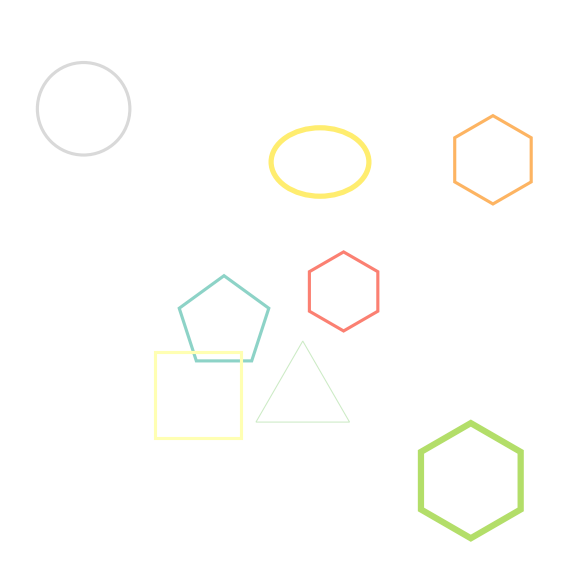[{"shape": "pentagon", "thickness": 1.5, "radius": 0.41, "center": [0.388, 0.44]}, {"shape": "square", "thickness": 1.5, "radius": 0.37, "center": [0.342, 0.315]}, {"shape": "hexagon", "thickness": 1.5, "radius": 0.34, "center": [0.595, 0.494]}, {"shape": "hexagon", "thickness": 1.5, "radius": 0.38, "center": [0.854, 0.722]}, {"shape": "hexagon", "thickness": 3, "radius": 0.5, "center": [0.815, 0.167]}, {"shape": "circle", "thickness": 1.5, "radius": 0.4, "center": [0.145, 0.811]}, {"shape": "triangle", "thickness": 0.5, "radius": 0.47, "center": [0.524, 0.315]}, {"shape": "oval", "thickness": 2.5, "radius": 0.42, "center": [0.554, 0.719]}]